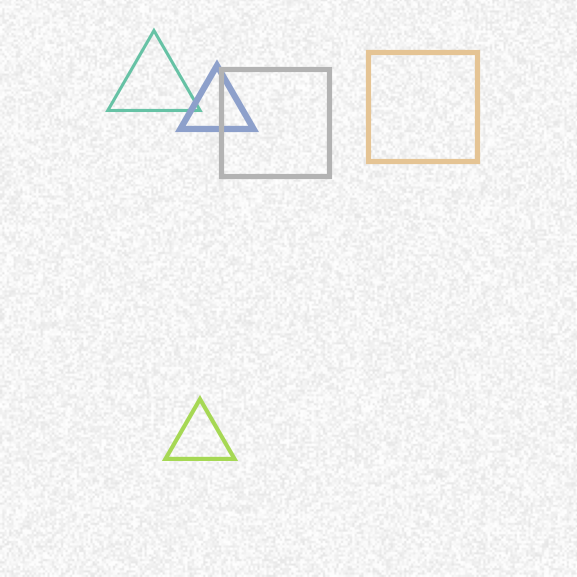[{"shape": "triangle", "thickness": 1.5, "radius": 0.46, "center": [0.267, 0.854]}, {"shape": "triangle", "thickness": 3, "radius": 0.37, "center": [0.376, 0.812]}, {"shape": "triangle", "thickness": 2, "radius": 0.35, "center": [0.346, 0.239]}, {"shape": "square", "thickness": 2.5, "radius": 0.47, "center": [0.732, 0.815]}, {"shape": "square", "thickness": 2.5, "radius": 0.46, "center": [0.476, 0.787]}]